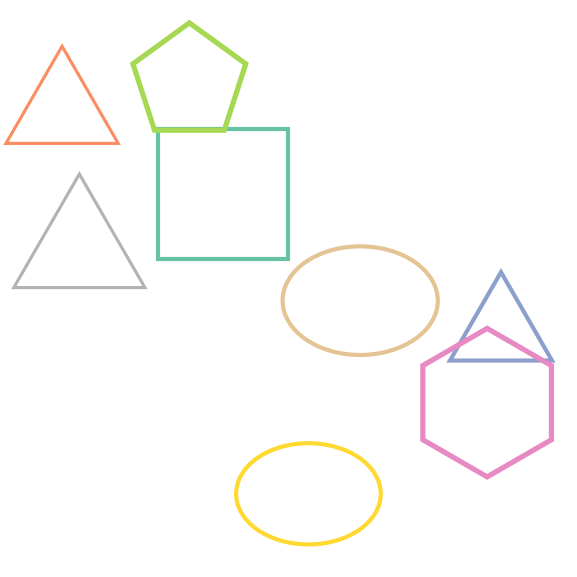[{"shape": "square", "thickness": 2, "radius": 0.57, "center": [0.386, 0.663]}, {"shape": "triangle", "thickness": 1.5, "radius": 0.56, "center": [0.108, 0.807]}, {"shape": "triangle", "thickness": 2, "radius": 0.51, "center": [0.868, 0.426]}, {"shape": "hexagon", "thickness": 2.5, "radius": 0.64, "center": [0.844, 0.302]}, {"shape": "pentagon", "thickness": 2.5, "radius": 0.51, "center": [0.328, 0.857]}, {"shape": "oval", "thickness": 2, "radius": 0.63, "center": [0.534, 0.144]}, {"shape": "oval", "thickness": 2, "radius": 0.67, "center": [0.624, 0.479]}, {"shape": "triangle", "thickness": 1.5, "radius": 0.66, "center": [0.137, 0.567]}]